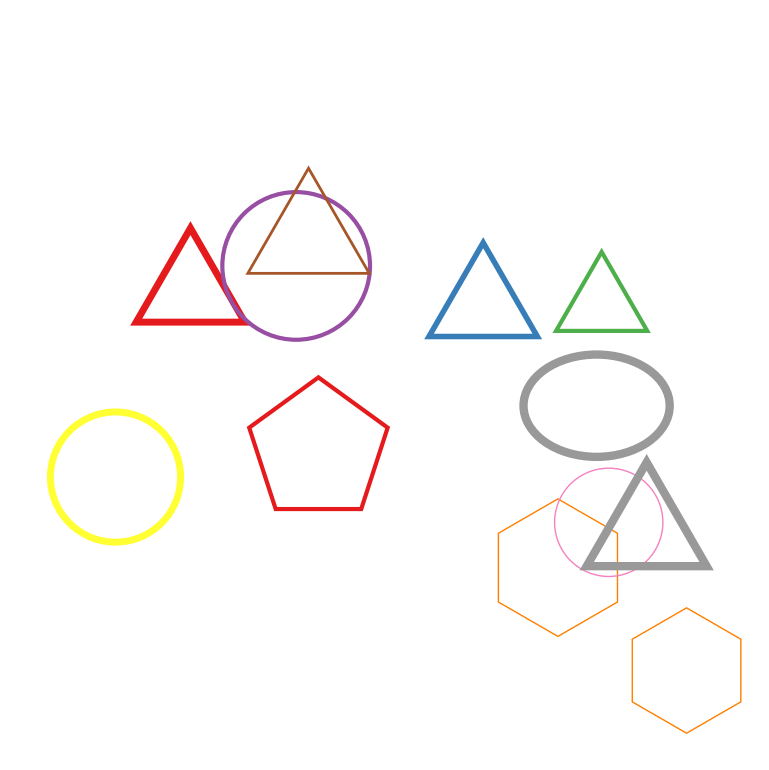[{"shape": "pentagon", "thickness": 1.5, "radius": 0.47, "center": [0.414, 0.415]}, {"shape": "triangle", "thickness": 2.5, "radius": 0.41, "center": [0.247, 0.622]}, {"shape": "triangle", "thickness": 2, "radius": 0.41, "center": [0.627, 0.604]}, {"shape": "triangle", "thickness": 1.5, "radius": 0.34, "center": [0.781, 0.604]}, {"shape": "circle", "thickness": 1.5, "radius": 0.48, "center": [0.385, 0.655]}, {"shape": "hexagon", "thickness": 0.5, "radius": 0.41, "center": [0.892, 0.129]}, {"shape": "hexagon", "thickness": 0.5, "radius": 0.45, "center": [0.725, 0.263]}, {"shape": "circle", "thickness": 2.5, "radius": 0.42, "center": [0.15, 0.38]}, {"shape": "triangle", "thickness": 1, "radius": 0.46, "center": [0.401, 0.691]}, {"shape": "circle", "thickness": 0.5, "radius": 0.35, "center": [0.791, 0.322]}, {"shape": "oval", "thickness": 3, "radius": 0.47, "center": [0.775, 0.473]}, {"shape": "triangle", "thickness": 3, "radius": 0.45, "center": [0.84, 0.31]}]